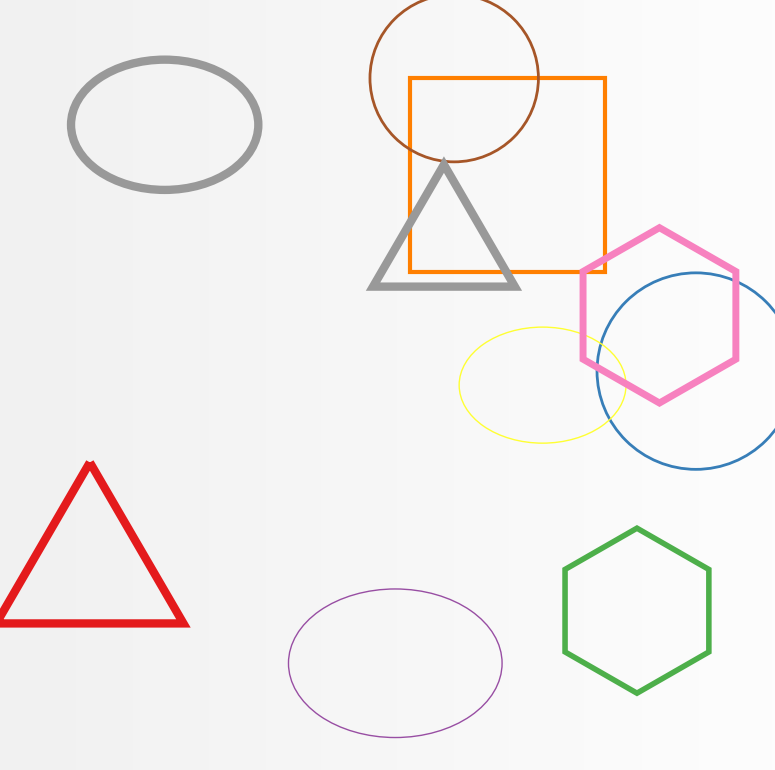[{"shape": "triangle", "thickness": 3, "radius": 0.7, "center": [0.116, 0.26]}, {"shape": "circle", "thickness": 1, "radius": 0.64, "center": [0.898, 0.518]}, {"shape": "hexagon", "thickness": 2, "radius": 0.54, "center": [0.822, 0.207]}, {"shape": "oval", "thickness": 0.5, "radius": 0.69, "center": [0.51, 0.139]}, {"shape": "square", "thickness": 1.5, "radius": 0.63, "center": [0.655, 0.773]}, {"shape": "oval", "thickness": 0.5, "radius": 0.54, "center": [0.7, 0.5]}, {"shape": "circle", "thickness": 1, "radius": 0.54, "center": [0.586, 0.898]}, {"shape": "hexagon", "thickness": 2.5, "radius": 0.57, "center": [0.851, 0.59]}, {"shape": "triangle", "thickness": 3, "radius": 0.53, "center": [0.573, 0.681]}, {"shape": "oval", "thickness": 3, "radius": 0.6, "center": [0.212, 0.838]}]